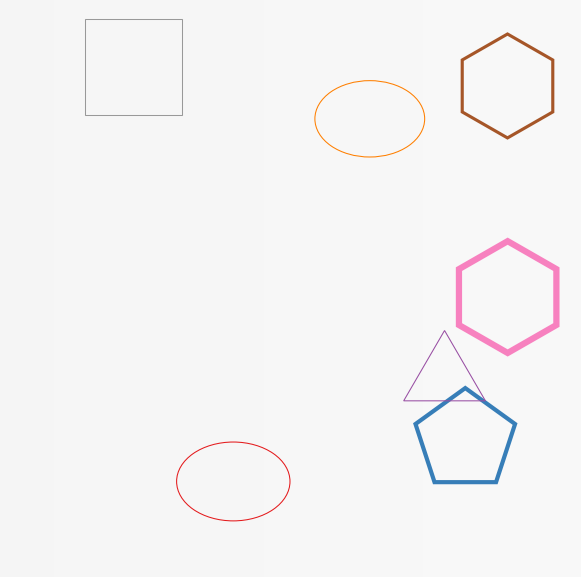[{"shape": "oval", "thickness": 0.5, "radius": 0.49, "center": [0.401, 0.165]}, {"shape": "pentagon", "thickness": 2, "radius": 0.45, "center": [0.8, 0.237]}, {"shape": "triangle", "thickness": 0.5, "radius": 0.41, "center": [0.765, 0.346]}, {"shape": "oval", "thickness": 0.5, "radius": 0.47, "center": [0.636, 0.793]}, {"shape": "hexagon", "thickness": 1.5, "radius": 0.45, "center": [0.873, 0.85]}, {"shape": "hexagon", "thickness": 3, "radius": 0.48, "center": [0.873, 0.485]}, {"shape": "square", "thickness": 0.5, "radius": 0.42, "center": [0.23, 0.884]}]